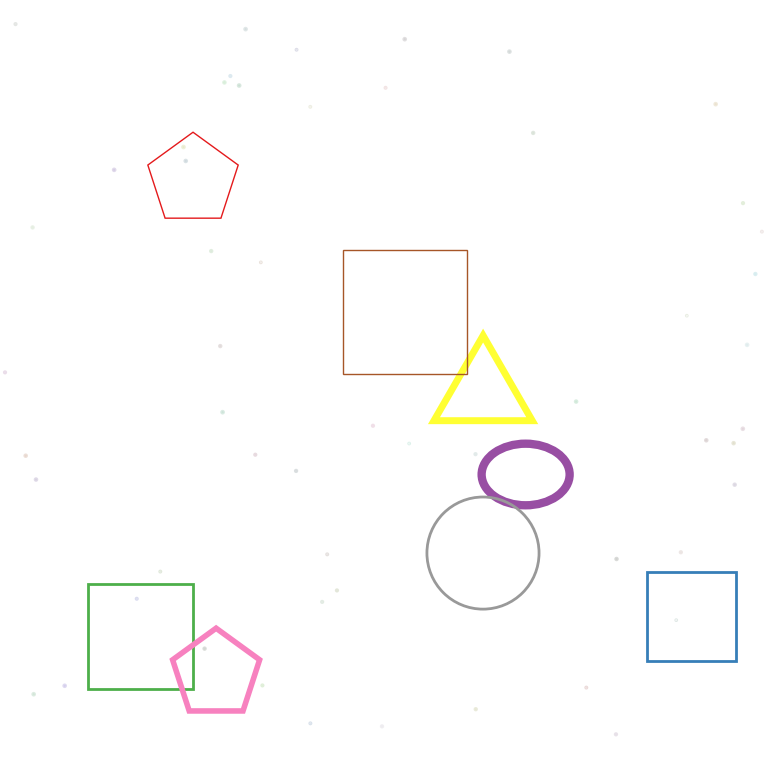[{"shape": "pentagon", "thickness": 0.5, "radius": 0.31, "center": [0.251, 0.767]}, {"shape": "square", "thickness": 1, "radius": 0.29, "center": [0.898, 0.199]}, {"shape": "square", "thickness": 1, "radius": 0.34, "center": [0.183, 0.173]}, {"shape": "oval", "thickness": 3, "radius": 0.29, "center": [0.683, 0.384]}, {"shape": "triangle", "thickness": 2.5, "radius": 0.37, "center": [0.627, 0.491]}, {"shape": "square", "thickness": 0.5, "radius": 0.4, "center": [0.526, 0.594]}, {"shape": "pentagon", "thickness": 2, "radius": 0.3, "center": [0.281, 0.125]}, {"shape": "circle", "thickness": 1, "radius": 0.36, "center": [0.627, 0.282]}]